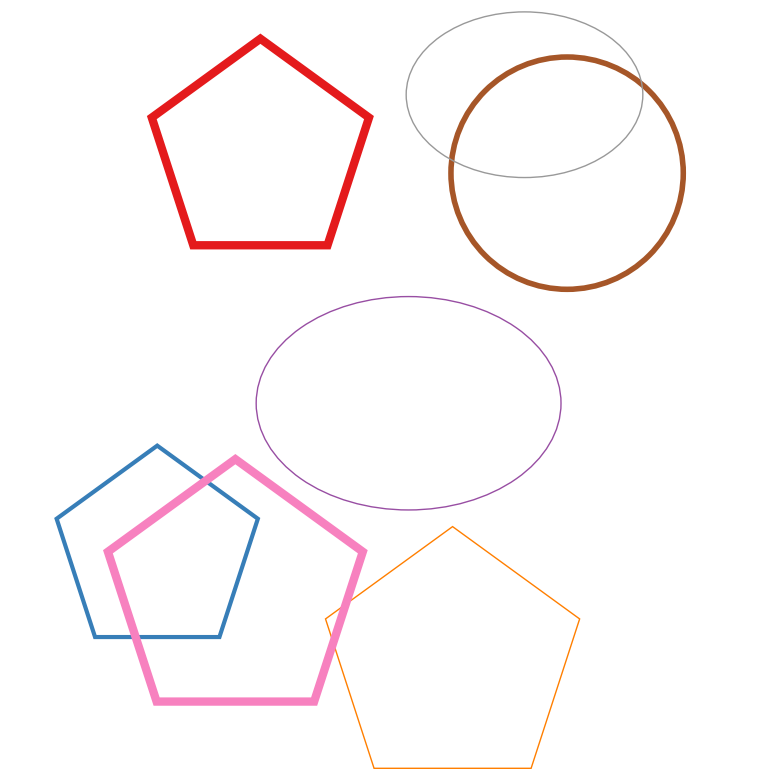[{"shape": "pentagon", "thickness": 3, "radius": 0.74, "center": [0.338, 0.801]}, {"shape": "pentagon", "thickness": 1.5, "radius": 0.69, "center": [0.204, 0.284]}, {"shape": "oval", "thickness": 0.5, "radius": 0.99, "center": [0.531, 0.476]}, {"shape": "pentagon", "thickness": 0.5, "radius": 0.87, "center": [0.588, 0.143]}, {"shape": "circle", "thickness": 2, "radius": 0.75, "center": [0.737, 0.775]}, {"shape": "pentagon", "thickness": 3, "radius": 0.87, "center": [0.306, 0.23]}, {"shape": "oval", "thickness": 0.5, "radius": 0.77, "center": [0.681, 0.877]}]